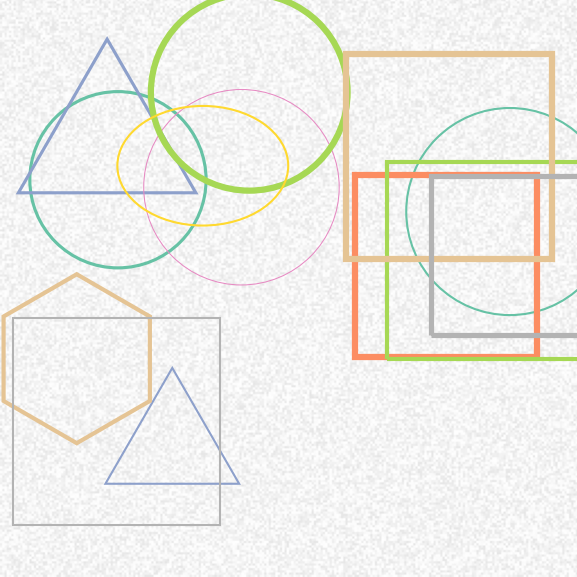[{"shape": "circle", "thickness": 1.5, "radius": 0.76, "center": [0.204, 0.688]}, {"shape": "circle", "thickness": 1, "radius": 0.9, "center": [0.883, 0.633]}, {"shape": "square", "thickness": 3, "radius": 0.79, "center": [0.773, 0.538]}, {"shape": "triangle", "thickness": 1, "radius": 0.67, "center": [0.298, 0.228]}, {"shape": "triangle", "thickness": 1.5, "radius": 0.89, "center": [0.185, 0.754]}, {"shape": "circle", "thickness": 0.5, "radius": 0.85, "center": [0.418, 0.675]}, {"shape": "circle", "thickness": 3, "radius": 0.85, "center": [0.432, 0.839]}, {"shape": "square", "thickness": 2, "radius": 0.85, "center": [0.841, 0.548]}, {"shape": "oval", "thickness": 1, "radius": 0.74, "center": [0.351, 0.712]}, {"shape": "hexagon", "thickness": 2, "radius": 0.73, "center": [0.133, 0.378]}, {"shape": "square", "thickness": 3, "radius": 0.89, "center": [0.778, 0.728]}, {"shape": "square", "thickness": 1, "radius": 0.9, "center": [0.202, 0.27]}, {"shape": "square", "thickness": 2.5, "radius": 0.69, "center": [0.884, 0.556]}]